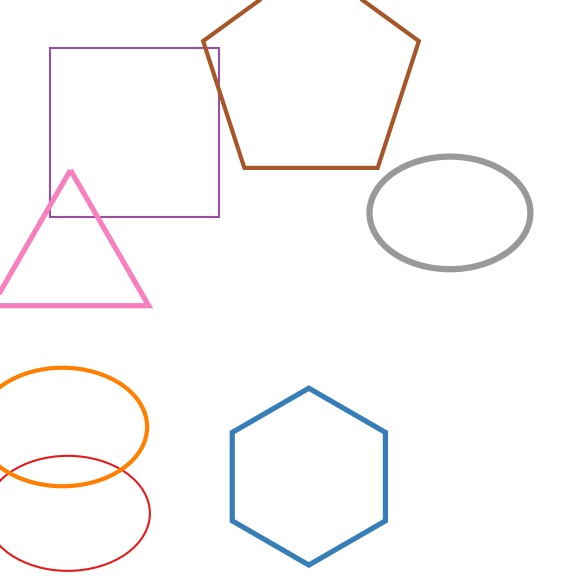[{"shape": "oval", "thickness": 1, "radius": 0.71, "center": [0.117, 0.11]}, {"shape": "hexagon", "thickness": 2.5, "radius": 0.77, "center": [0.535, 0.174]}, {"shape": "square", "thickness": 1, "radius": 0.73, "center": [0.233, 0.769]}, {"shape": "oval", "thickness": 2, "radius": 0.73, "center": [0.108, 0.26]}, {"shape": "pentagon", "thickness": 2, "radius": 0.98, "center": [0.539, 0.867]}, {"shape": "triangle", "thickness": 2.5, "radius": 0.78, "center": [0.122, 0.548]}, {"shape": "oval", "thickness": 3, "radius": 0.7, "center": [0.779, 0.63]}]